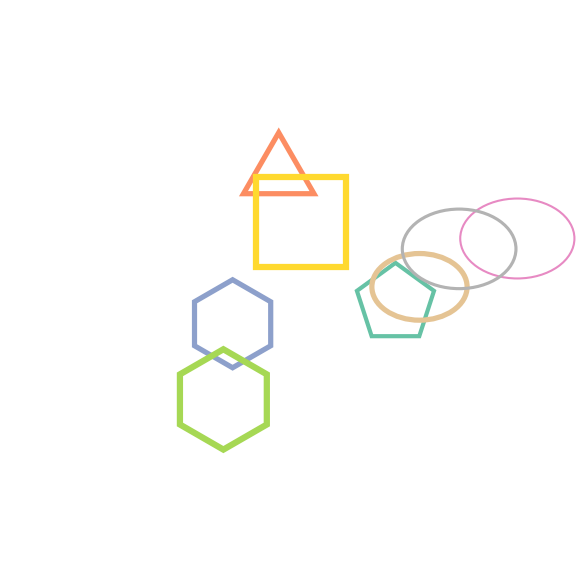[{"shape": "pentagon", "thickness": 2, "radius": 0.35, "center": [0.685, 0.474]}, {"shape": "triangle", "thickness": 2.5, "radius": 0.35, "center": [0.483, 0.699]}, {"shape": "hexagon", "thickness": 2.5, "radius": 0.38, "center": [0.403, 0.439]}, {"shape": "oval", "thickness": 1, "radius": 0.49, "center": [0.896, 0.586]}, {"shape": "hexagon", "thickness": 3, "radius": 0.43, "center": [0.387, 0.307]}, {"shape": "square", "thickness": 3, "radius": 0.39, "center": [0.521, 0.615]}, {"shape": "oval", "thickness": 2.5, "radius": 0.41, "center": [0.726, 0.502]}, {"shape": "oval", "thickness": 1.5, "radius": 0.49, "center": [0.795, 0.568]}]